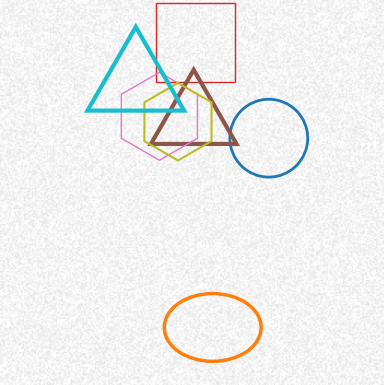[{"shape": "circle", "thickness": 2, "radius": 0.51, "center": [0.698, 0.641]}, {"shape": "oval", "thickness": 2.5, "radius": 0.63, "center": [0.552, 0.149]}, {"shape": "square", "thickness": 1, "radius": 0.51, "center": [0.507, 0.889]}, {"shape": "triangle", "thickness": 3, "radius": 0.64, "center": [0.503, 0.69]}, {"shape": "hexagon", "thickness": 1, "radius": 0.57, "center": [0.414, 0.698]}, {"shape": "hexagon", "thickness": 1.5, "radius": 0.5, "center": [0.462, 0.684]}, {"shape": "triangle", "thickness": 3, "radius": 0.72, "center": [0.353, 0.785]}]